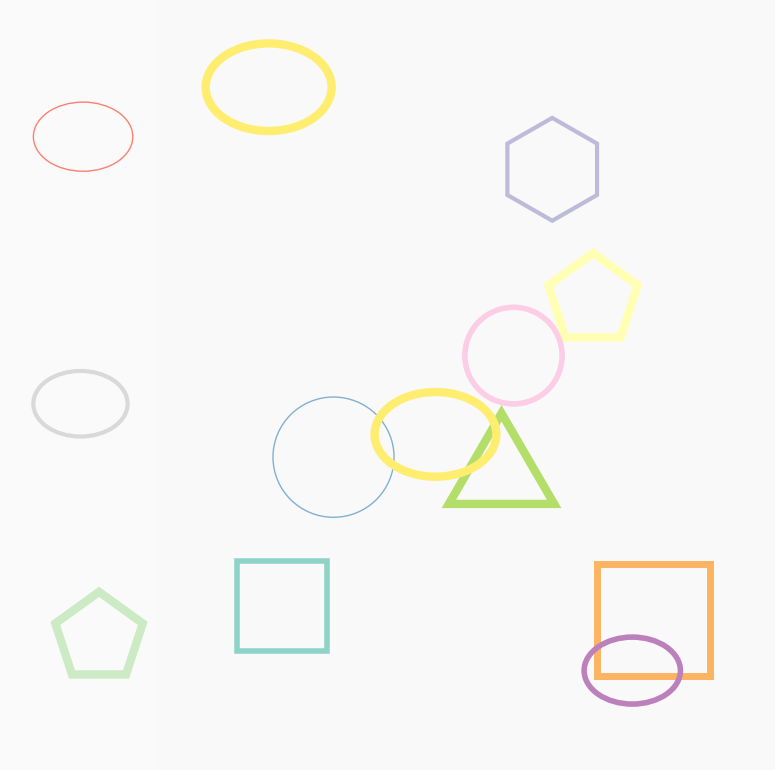[{"shape": "square", "thickness": 2, "radius": 0.29, "center": [0.364, 0.213]}, {"shape": "pentagon", "thickness": 3, "radius": 0.3, "center": [0.765, 0.611]}, {"shape": "hexagon", "thickness": 1.5, "radius": 0.33, "center": [0.713, 0.78]}, {"shape": "oval", "thickness": 0.5, "radius": 0.32, "center": [0.107, 0.822]}, {"shape": "circle", "thickness": 0.5, "radius": 0.39, "center": [0.43, 0.406]}, {"shape": "square", "thickness": 2.5, "radius": 0.37, "center": [0.843, 0.195]}, {"shape": "triangle", "thickness": 3, "radius": 0.39, "center": [0.647, 0.385]}, {"shape": "circle", "thickness": 2, "radius": 0.31, "center": [0.663, 0.538]}, {"shape": "oval", "thickness": 1.5, "radius": 0.3, "center": [0.104, 0.476]}, {"shape": "oval", "thickness": 2, "radius": 0.31, "center": [0.816, 0.129]}, {"shape": "pentagon", "thickness": 3, "radius": 0.3, "center": [0.128, 0.172]}, {"shape": "oval", "thickness": 3, "radius": 0.39, "center": [0.562, 0.436]}, {"shape": "oval", "thickness": 3, "radius": 0.41, "center": [0.347, 0.887]}]